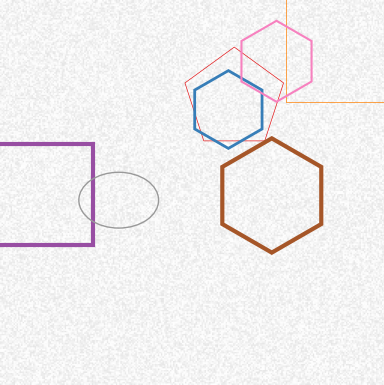[{"shape": "pentagon", "thickness": 0.5, "radius": 0.67, "center": [0.608, 0.743]}, {"shape": "hexagon", "thickness": 2, "radius": 0.51, "center": [0.593, 0.716]}, {"shape": "square", "thickness": 3, "radius": 0.65, "center": [0.112, 0.494]}, {"shape": "square", "thickness": 0.5, "radius": 0.71, "center": [0.884, 0.876]}, {"shape": "hexagon", "thickness": 3, "radius": 0.74, "center": [0.706, 0.492]}, {"shape": "hexagon", "thickness": 1.5, "radius": 0.53, "center": [0.718, 0.841]}, {"shape": "oval", "thickness": 1, "radius": 0.52, "center": [0.308, 0.48]}]